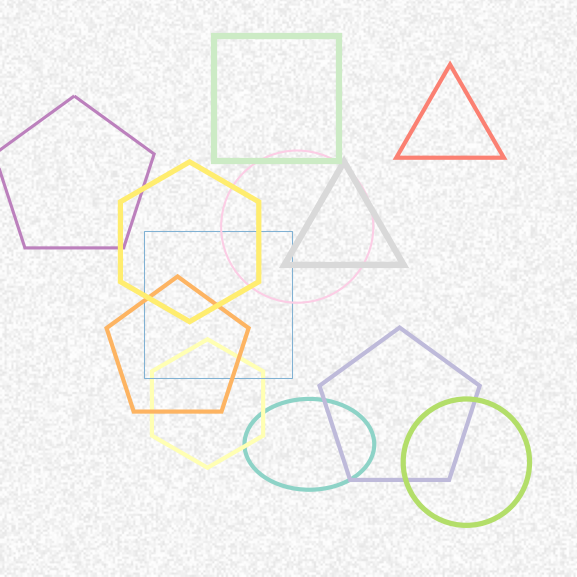[{"shape": "oval", "thickness": 2, "radius": 0.56, "center": [0.536, 0.23]}, {"shape": "hexagon", "thickness": 2, "radius": 0.56, "center": [0.359, 0.3]}, {"shape": "pentagon", "thickness": 2, "radius": 0.73, "center": [0.692, 0.286]}, {"shape": "triangle", "thickness": 2, "radius": 0.54, "center": [0.779, 0.78]}, {"shape": "square", "thickness": 0.5, "radius": 0.64, "center": [0.377, 0.472]}, {"shape": "pentagon", "thickness": 2, "radius": 0.65, "center": [0.308, 0.391]}, {"shape": "circle", "thickness": 2.5, "radius": 0.55, "center": [0.808, 0.199]}, {"shape": "circle", "thickness": 1, "radius": 0.66, "center": [0.515, 0.607]}, {"shape": "triangle", "thickness": 3, "radius": 0.6, "center": [0.596, 0.6]}, {"shape": "pentagon", "thickness": 1.5, "radius": 0.73, "center": [0.129, 0.687]}, {"shape": "square", "thickness": 3, "radius": 0.54, "center": [0.48, 0.829]}, {"shape": "hexagon", "thickness": 2.5, "radius": 0.69, "center": [0.328, 0.581]}]